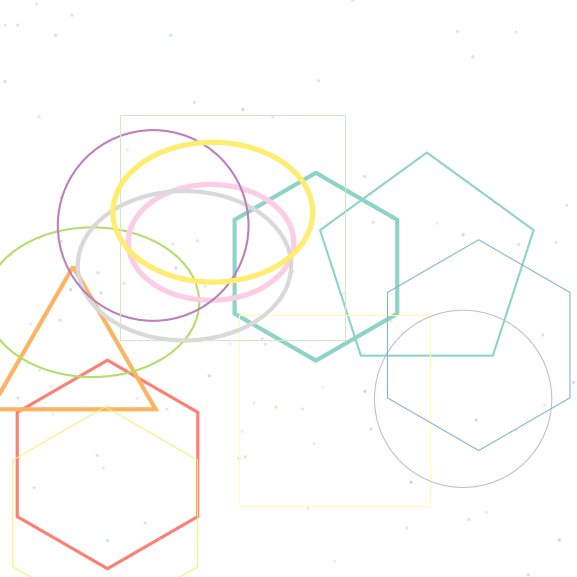[{"shape": "pentagon", "thickness": 1, "radius": 0.97, "center": [0.739, 0.541]}, {"shape": "hexagon", "thickness": 2, "radius": 0.81, "center": [0.547, 0.537]}, {"shape": "square", "thickness": 0.5, "radius": 0.83, "center": [0.579, 0.288]}, {"shape": "circle", "thickness": 0.5, "radius": 0.77, "center": [0.802, 0.308]}, {"shape": "hexagon", "thickness": 1.5, "radius": 0.9, "center": [0.186, 0.195]}, {"shape": "hexagon", "thickness": 0.5, "radius": 0.91, "center": [0.829, 0.401]}, {"shape": "triangle", "thickness": 2, "radius": 0.82, "center": [0.127, 0.373]}, {"shape": "oval", "thickness": 1, "radius": 0.93, "center": [0.16, 0.476]}, {"shape": "oval", "thickness": 2.5, "radius": 0.72, "center": [0.365, 0.579]}, {"shape": "oval", "thickness": 2, "radius": 0.92, "center": [0.319, 0.539]}, {"shape": "circle", "thickness": 1, "radius": 0.83, "center": [0.265, 0.609]}, {"shape": "square", "thickness": 0.5, "radius": 0.97, "center": [0.403, 0.606]}, {"shape": "oval", "thickness": 2.5, "radius": 0.86, "center": [0.369, 0.632]}, {"shape": "hexagon", "thickness": 0.5, "radius": 0.92, "center": [0.182, 0.11]}]